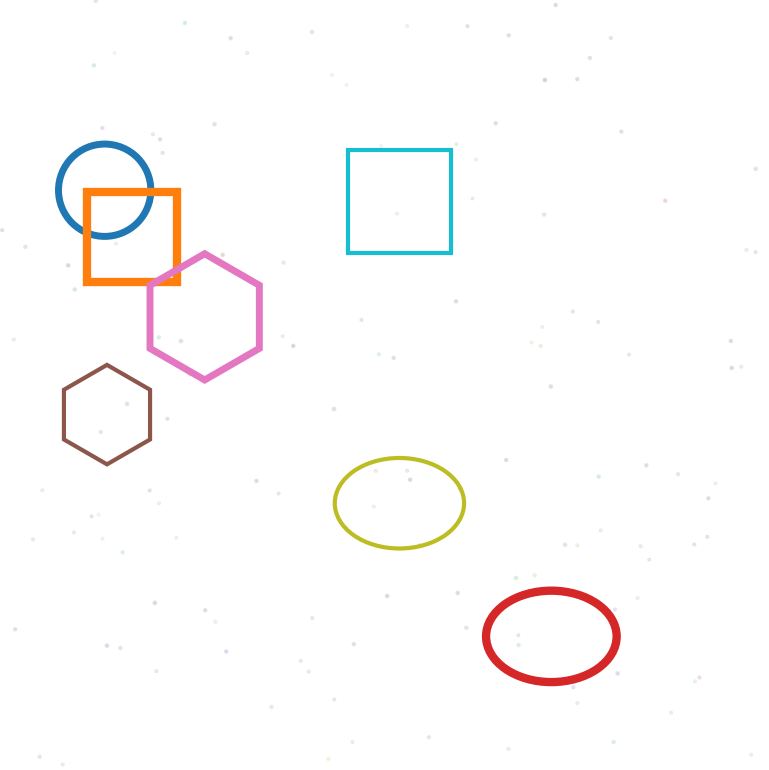[{"shape": "circle", "thickness": 2.5, "radius": 0.3, "center": [0.136, 0.753]}, {"shape": "square", "thickness": 3, "radius": 0.29, "center": [0.171, 0.692]}, {"shape": "oval", "thickness": 3, "radius": 0.42, "center": [0.716, 0.174]}, {"shape": "hexagon", "thickness": 1.5, "radius": 0.32, "center": [0.139, 0.462]}, {"shape": "hexagon", "thickness": 2.5, "radius": 0.41, "center": [0.266, 0.589]}, {"shape": "oval", "thickness": 1.5, "radius": 0.42, "center": [0.519, 0.346]}, {"shape": "square", "thickness": 1.5, "radius": 0.33, "center": [0.519, 0.738]}]